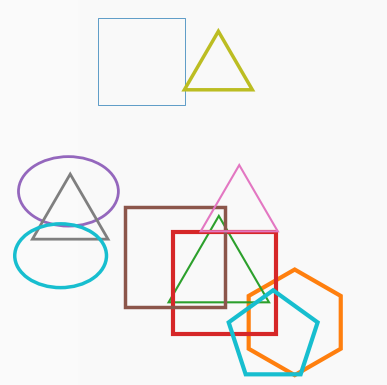[{"shape": "square", "thickness": 0.5, "radius": 0.56, "center": [0.365, 0.839]}, {"shape": "hexagon", "thickness": 3, "radius": 0.69, "center": [0.761, 0.163]}, {"shape": "triangle", "thickness": 1.5, "radius": 0.75, "center": [0.565, 0.29]}, {"shape": "square", "thickness": 3, "radius": 0.66, "center": [0.579, 0.264]}, {"shape": "oval", "thickness": 2, "radius": 0.64, "center": [0.177, 0.503]}, {"shape": "square", "thickness": 2.5, "radius": 0.65, "center": [0.452, 0.333]}, {"shape": "triangle", "thickness": 1.5, "radius": 0.57, "center": [0.617, 0.457]}, {"shape": "triangle", "thickness": 2, "radius": 0.56, "center": [0.181, 0.435]}, {"shape": "triangle", "thickness": 2.5, "radius": 0.51, "center": [0.563, 0.817]}, {"shape": "oval", "thickness": 2.5, "radius": 0.59, "center": [0.156, 0.336]}, {"shape": "pentagon", "thickness": 3, "radius": 0.6, "center": [0.705, 0.125]}]